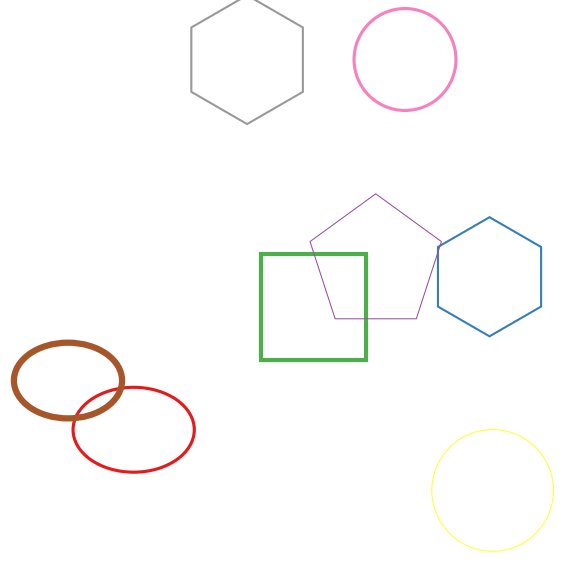[{"shape": "oval", "thickness": 1.5, "radius": 0.52, "center": [0.231, 0.255]}, {"shape": "hexagon", "thickness": 1, "radius": 0.52, "center": [0.848, 0.52]}, {"shape": "square", "thickness": 2, "radius": 0.46, "center": [0.543, 0.467]}, {"shape": "pentagon", "thickness": 0.5, "radius": 0.6, "center": [0.651, 0.544]}, {"shape": "circle", "thickness": 0.5, "radius": 0.53, "center": [0.853, 0.15]}, {"shape": "oval", "thickness": 3, "radius": 0.47, "center": [0.118, 0.34]}, {"shape": "circle", "thickness": 1.5, "radius": 0.44, "center": [0.701, 0.896]}, {"shape": "hexagon", "thickness": 1, "radius": 0.56, "center": [0.428, 0.896]}]